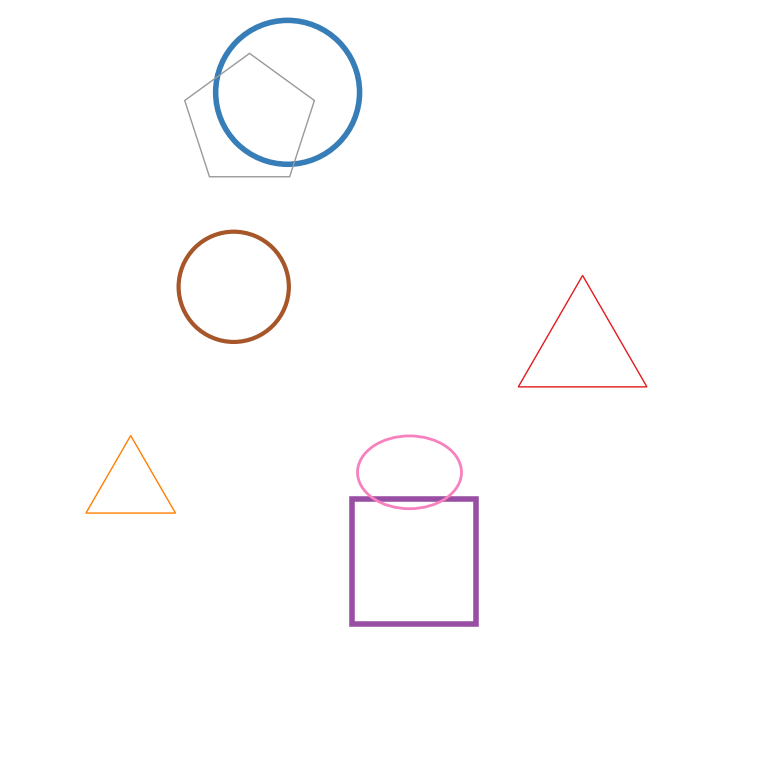[{"shape": "triangle", "thickness": 0.5, "radius": 0.48, "center": [0.757, 0.546]}, {"shape": "circle", "thickness": 2, "radius": 0.47, "center": [0.374, 0.88]}, {"shape": "square", "thickness": 2, "radius": 0.41, "center": [0.538, 0.271]}, {"shape": "triangle", "thickness": 0.5, "radius": 0.34, "center": [0.17, 0.367]}, {"shape": "circle", "thickness": 1.5, "radius": 0.36, "center": [0.304, 0.628]}, {"shape": "oval", "thickness": 1, "radius": 0.34, "center": [0.532, 0.387]}, {"shape": "pentagon", "thickness": 0.5, "radius": 0.44, "center": [0.324, 0.842]}]